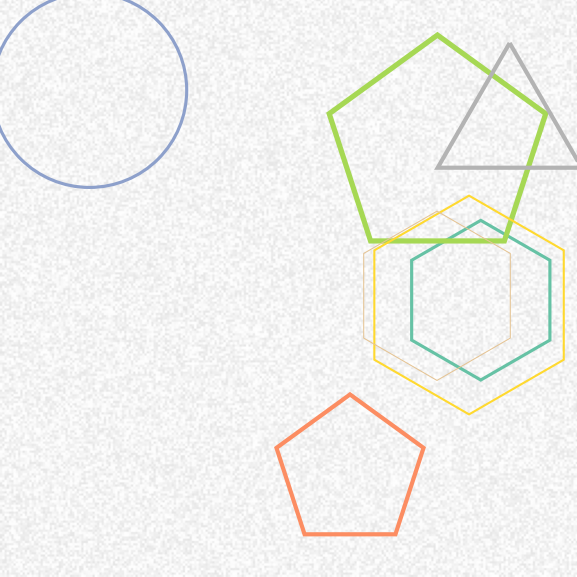[{"shape": "hexagon", "thickness": 1.5, "radius": 0.69, "center": [0.833, 0.479]}, {"shape": "pentagon", "thickness": 2, "radius": 0.67, "center": [0.606, 0.182]}, {"shape": "circle", "thickness": 1.5, "radius": 0.84, "center": [0.155, 0.843]}, {"shape": "pentagon", "thickness": 2.5, "radius": 0.99, "center": [0.758, 0.741]}, {"shape": "hexagon", "thickness": 1, "radius": 0.95, "center": [0.812, 0.471]}, {"shape": "hexagon", "thickness": 0.5, "radius": 0.73, "center": [0.757, 0.487]}, {"shape": "triangle", "thickness": 2, "radius": 0.72, "center": [0.883, 0.781]}]